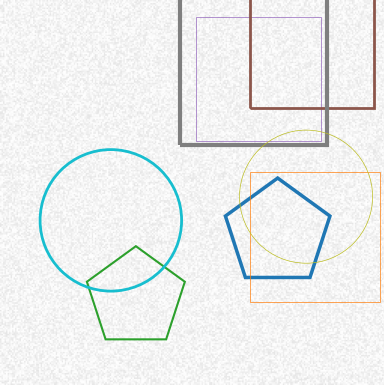[{"shape": "pentagon", "thickness": 2.5, "radius": 0.71, "center": [0.721, 0.395]}, {"shape": "square", "thickness": 0.5, "radius": 0.85, "center": [0.819, 0.385]}, {"shape": "pentagon", "thickness": 1.5, "radius": 0.67, "center": [0.353, 0.227]}, {"shape": "square", "thickness": 0.5, "radius": 0.81, "center": [0.671, 0.795]}, {"shape": "square", "thickness": 2, "radius": 0.81, "center": [0.81, 0.88]}, {"shape": "square", "thickness": 3, "radius": 0.95, "center": [0.658, 0.815]}, {"shape": "circle", "thickness": 0.5, "radius": 0.86, "center": [0.795, 0.489]}, {"shape": "circle", "thickness": 2, "radius": 0.92, "center": [0.288, 0.428]}]